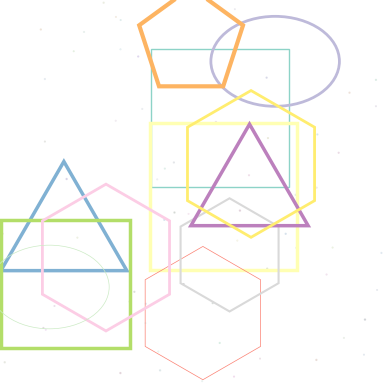[{"shape": "square", "thickness": 1, "radius": 0.89, "center": [0.572, 0.693]}, {"shape": "square", "thickness": 2.5, "radius": 0.95, "center": [0.581, 0.49]}, {"shape": "oval", "thickness": 2, "radius": 0.83, "center": [0.715, 0.841]}, {"shape": "hexagon", "thickness": 0.5, "radius": 0.87, "center": [0.527, 0.187]}, {"shape": "triangle", "thickness": 2.5, "radius": 0.94, "center": [0.166, 0.392]}, {"shape": "pentagon", "thickness": 3, "radius": 0.71, "center": [0.496, 0.891]}, {"shape": "square", "thickness": 2.5, "radius": 0.83, "center": [0.17, 0.262]}, {"shape": "hexagon", "thickness": 2, "radius": 0.95, "center": [0.275, 0.331]}, {"shape": "hexagon", "thickness": 1.5, "radius": 0.73, "center": [0.596, 0.338]}, {"shape": "triangle", "thickness": 2.5, "radius": 0.88, "center": [0.648, 0.502]}, {"shape": "oval", "thickness": 0.5, "radius": 0.78, "center": [0.128, 0.255]}, {"shape": "hexagon", "thickness": 2, "radius": 0.95, "center": [0.652, 0.574]}]